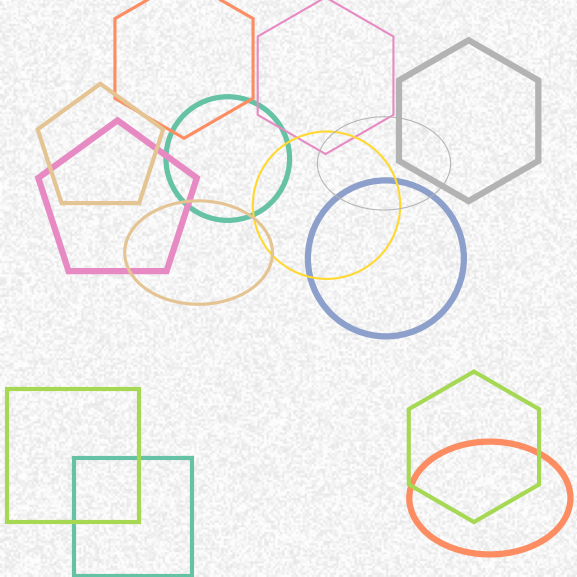[{"shape": "square", "thickness": 2, "radius": 0.51, "center": [0.231, 0.103]}, {"shape": "circle", "thickness": 2.5, "radius": 0.54, "center": [0.394, 0.725]}, {"shape": "oval", "thickness": 3, "radius": 0.7, "center": [0.848, 0.137]}, {"shape": "hexagon", "thickness": 1.5, "radius": 0.69, "center": [0.319, 0.898]}, {"shape": "circle", "thickness": 3, "radius": 0.68, "center": [0.668, 0.552]}, {"shape": "hexagon", "thickness": 1, "radius": 0.68, "center": [0.564, 0.868]}, {"shape": "pentagon", "thickness": 3, "radius": 0.72, "center": [0.204, 0.646]}, {"shape": "square", "thickness": 2, "radius": 0.57, "center": [0.126, 0.21]}, {"shape": "hexagon", "thickness": 2, "radius": 0.65, "center": [0.821, 0.225]}, {"shape": "circle", "thickness": 1, "radius": 0.64, "center": [0.565, 0.644]}, {"shape": "pentagon", "thickness": 2, "radius": 0.57, "center": [0.174, 0.74]}, {"shape": "oval", "thickness": 1.5, "radius": 0.64, "center": [0.344, 0.562]}, {"shape": "oval", "thickness": 0.5, "radius": 0.58, "center": [0.665, 0.716]}, {"shape": "hexagon", "thickness": 3, "radius": 0.7, "center": [0.812, 0.79]}]